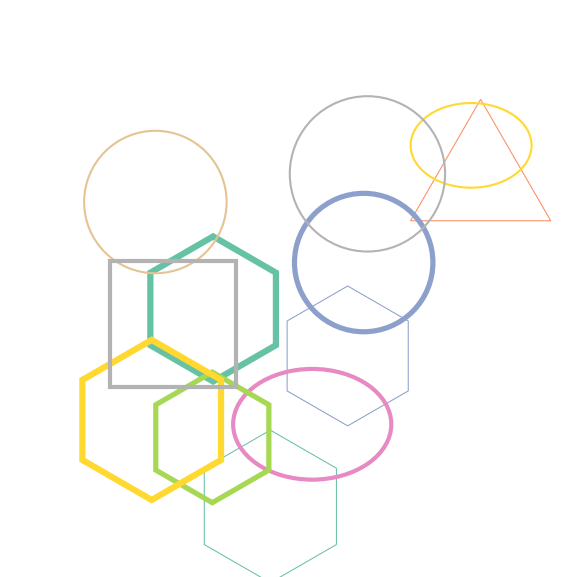[{"shape": "hexagon", "thickness": 3, "radius": 0.63, "center": [0.369, 0.464]}, {"shape": "hexagon", "thickness": 0.5, "radius": 0.66, "center": [0.468, 0.122]}, {"shape": "triangle", "thickness": 0.5, "radius": 0.7, "center": [0.832, 0.687]}, {"shape": "circle", "thickness": 2.5, "radius": 0.6, "center": [0.63, 0.545]}, {"shape": "hexagon", "thickness": 0.5, "radius": 0.61, "center": [0.602, 0.383]}, {"shape": "oval", "thickness": 2, "radius": 0.68, "center": [0.541, 0.264]}, {"shape": "hexagon", "thickness": 2.5, "radius": 0.57, "center": [0.368, 0.242]}, {"shape": "hexagon", "thickness": 3, "radius": 0.69, "center": [0.263, 0.272]}, {"shape": "oval", "thickness": 1, "radius": 0.52, "center": [0.816, 0.747]}, {"shape": "circle", "thickness": 1, "radius": 0.62, "center": [0.269, 0.649]}, {"shape": "circle", "thickness": 1, "radius": 0.67, "center": [0.636, 0.698]}, {"shape": "square", "thickness": 2, "radius": 0.55, "center": [0.3, 0.437]}]